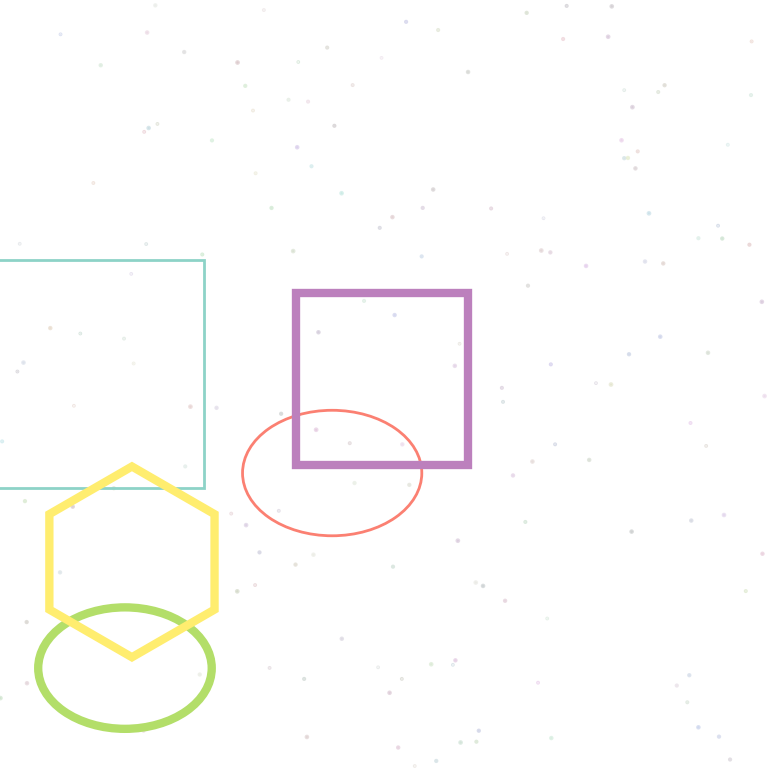[{"shape": "square", "thickness": 1, "radius": 0.74, "center": [0.116, 0.514]}, {"shape": "oval", "thickness": 1, "radius": 0.58, "center": [0.431, 0.386]}, {"shape": "oval", "thickness": 3, "radius": 0.56, "center": [0.162, 0.132]}, {"shape": "square", "thickness": 3, "radius": 0.56, "center": [0.496, 0.508]}, {"shape": "hexagon", "thickness": 3, "radius": 0.62, "center": [0.171, 0.27]}]